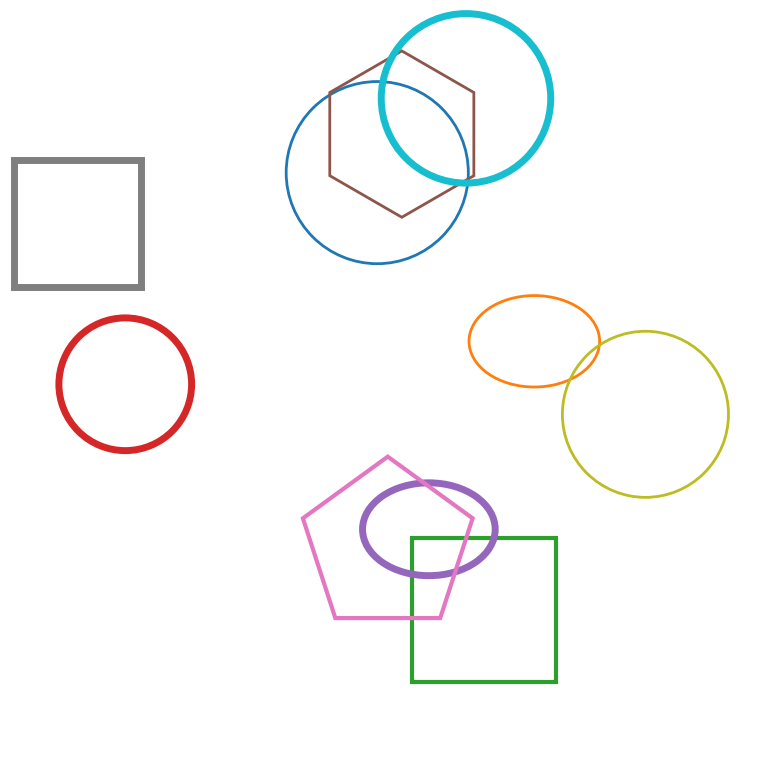[{"shape": "circle", "thickness": 1, "radius": 0.59, "center": [0.49, 0.776]}, {"shape": "oval", "thickness": 1, "radius": 0.42, "center": [0.694, 0.557]}, {"shape": "square", "thickness": 1.5, "radius": 0.47, "center": [0.628, 0.208]}, {"shape": "circle", "thickness": 2.5, "radius": 0.43, "center": [0.163, 0.501]}, {"shape": "oval", "thickness": 2.5, "radius": 0.43, "center": [0.557, 0.313]}, {"shape": "hexagon", "thickness": 1, "radius": 0.54, "center": [0.522, 0.826]}, {"shape": "pentagon", "thickness": 1.5, "radius": 0.58, "center": [0.504, 0.291]}, {"shape": "square", "thickness": 2.5, "radius": 0.41, "center": [0.101, 0.71]}, {"shape": "circle", "thickness": 1, "radius": 0.54, "center": [0.838, 0.462]}, {"shape": "circle", "thickness": 2.5, "radius": 0.55, "center": [0.605, 0.872]}]